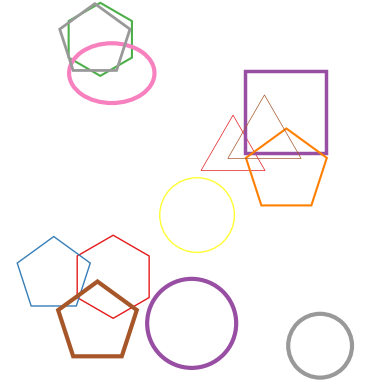[{"shape": "hexagon", "thickness": 1, "radius": 0.54, "center": [0.294, 0.281]}, {"shape": "triangle", "thickness": 0.5, "radius": 0.48, "center": [0.605, 0.605]}, {"shape": "pentagon", "thickness": 1, "radius": 0.5, "center": [0.14, 0.286]}, {"shape": "hexagon", "thickness": 1.5, "radius": 0.47, "center": [0.26, 0.898]}, {"shape": "square", "thickness": 2.5, "radius": 0.53, "center": [0.741, 0.709]}, {"shape": "circle", "thickness": 3, "radius": 0.58, "center": [0.498, 0.16]}, {"shape": "pentagon", "thickness": 1.5, "radius": 0.55, "center": [0.744, 0.556]}, {"shape": "circle", "thickness": 1, "radius": 0.48, "center": [0.512, 0.441]}, {"shape": "triangle", "thickness": 0.5, "radius": 0.55, "center": [0.687, 0.643]}, {"shape": "pentagon", "thickness": 3, "radius": 0.54, "center": [0.253, 0.161]}, {"shape": "oval", "thickness": 3, "radius": 0.55, "center": [0.29, 0.81]}, {"shape": "circle", "thickness": 3, "radius": 0.41, "center": [0.831, 0.102]}, {"shape": "pentagon", "thickness": 2, "radius": 0.48, "center": [0.246, 0.895]}]